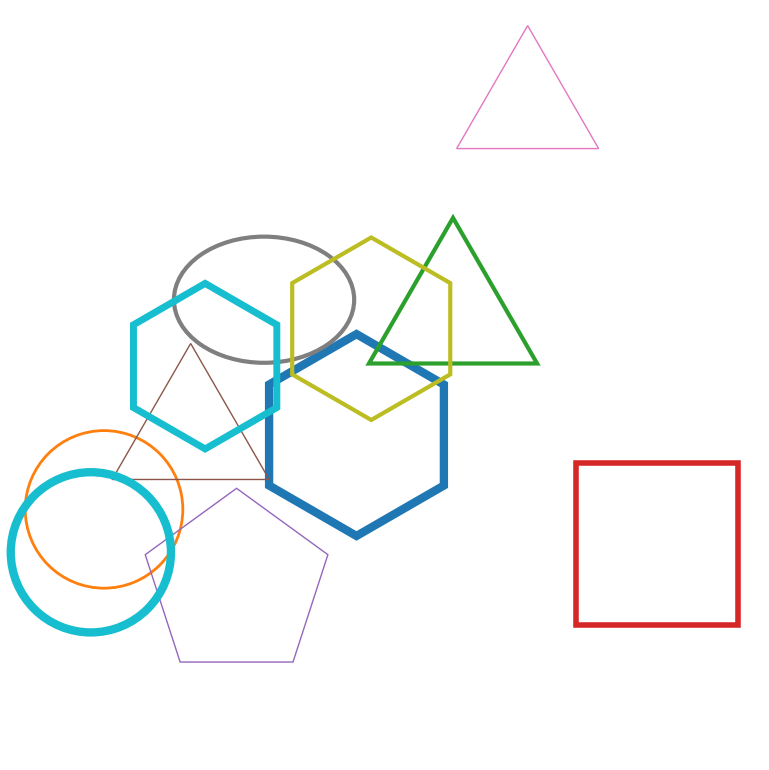[{"shape": "hexagon", "thickness": 3, "radius": 0.66, "center": [0.463, 0.435]}, {"shape": "circle", "thickness": 1, "radius": 0.51, "center": [0.135, 0.338]}, {"shape": "triangle", "thickness": 1.5, "radius": 0.63, "center": [0.588, 0.591]}, {"shape": "square", "thickness": 2, "radius": 0.53, "center": [0.853, 0.293]}, {"shape": "pentagon", "thickness": 0.5, "radius": 0.62, "center": [0.307, 0.241]}, {"shape": "triangle", "thickness": 0.5, "radius": 0.59, "center": [0.248, 0.436]}, {"shape": "triangle", "thickness": 0.5, "radius": 0.53, "center": [0.685, 0.86]}, {"shape": "oval", "thickness": 1.5, "radius": 0.59, "center": [0.343, 0.611]}, {"shape": "hexagon", "thickness": 1.5, "radius": 0.59, "center": [0.482, 0.573]}, {"shape": "hexagon", "thickness": 2.5, "radius": 0.54, "center": [0.266, 0.524]}, {"shape": "circle", "thickness": 3, "radius": 0.52, "center": [0.118, 0.283]}]